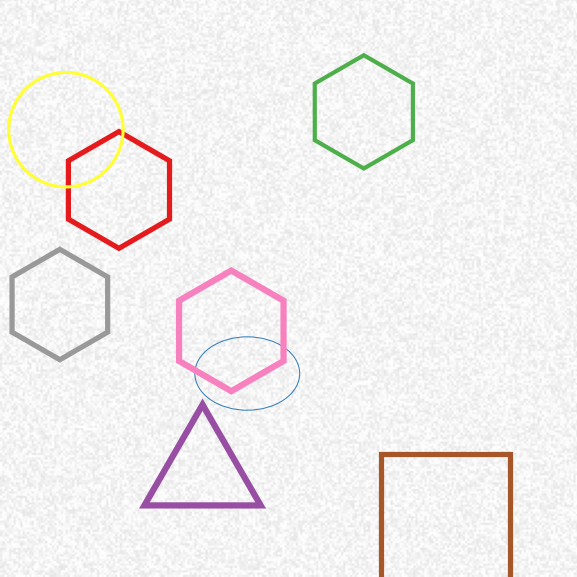[{"shape": "hexagon", "thickness": 2.5, "radius": 0.51, "center": [0.206, 0.67]}, {"shape": "oval", "thickness": 0.5, "radius": 0.45, "center": [0.428, 0.352]}, {"shape": "hexagon", "thickness": 2, "radius": 0.49, "center": [0.63, 0.805]}, {"shape": "triangle", "thickness": 3, "radius": 0.58, "center": [0.351, 0.182]}, {"shape": "circle", "thickness": 1.5, "radius": 0.5, "center": [0.114, 0.775]}, {"shape": "square", "thickness": 2.5, "radius": 0.56, "center": [0.771, 0.1]}, {"shape": "hexagon", "thickness": 3, "radius": 0.52, "center": [0.401, 0.426]}, {"shape": "hexagon", "thickness": 2.5, "radius": 0.48, "center": [0.104, 0.472]}]